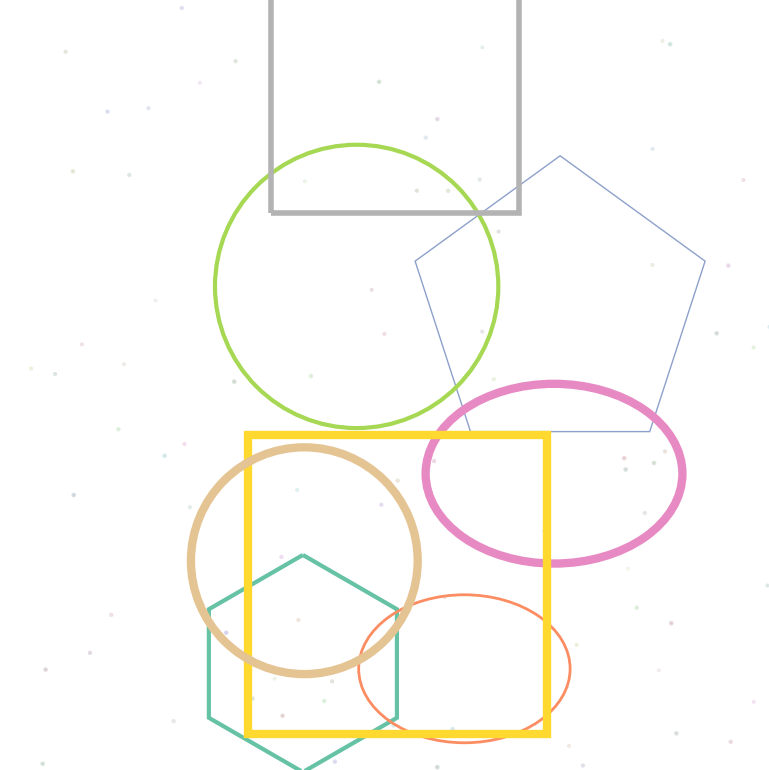[{"shape": "hexagon", "thickness": 1.5, "radius": 0.7, "center": [0.393, 0.138]}, {"shape": "oval", "thickness": 1, "radius": 0.69, "center": [0.603, 0.131]}, {"shape": "pentagon", "thickness": 0.5, "radius": 0.99, "center": [0.727, 0.6]}, {"shape": "oval", "thickness": 3, "radius": 0.83, "center": [0.72, 0.385]}, {"shape": "circle", "thickness": 1.5, "radius": 0.92, "center": [0.463, 0.628]}, {"shape": "square", "thickness": 3, "radius": 0.97, "center": [0.517, 0.241]}, {"shape": "circle", "thickness": 3, "radius": 0.74, "center": [0.395, 0.272]}, {"shape": "square", "thickness": 2, "radius": 0.81, "center": [0.513, 0.884]}]